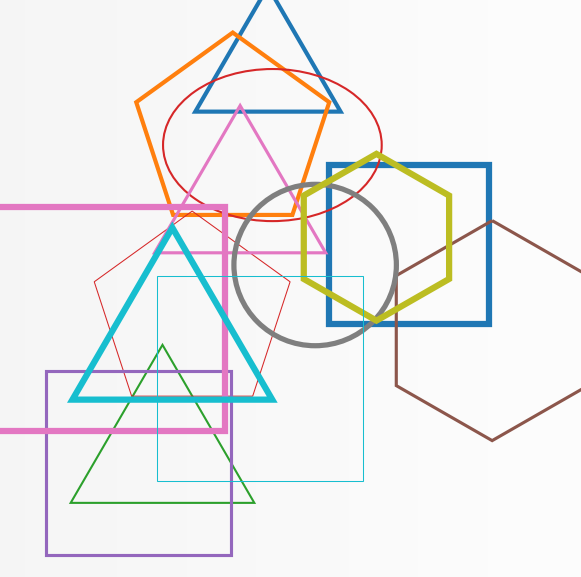[{"shape": "triangle", "thickness": 2, "radius": 0.72, "center": [0.461, 0.878]}, {"shape": "square", "thickness": 3, "radius": 0.69, "center": [0.704, 0.576]}, {"shape": "pentagon", "thickness": 2, "radius": 0.87, "center": [0.4, 0.768]}, {"shape": "triangle", "thickness": 1, "radius": 0.91, "center": [0.28, 0.22]}, {"shape": "oval", "thickness": 1, "radius": 0.94, "center": [0.469, 0.748]}, {"shape": "pentagon", "thickness": 0.5, "radius": 0.89, "center": [0.331, 0.456]}, {"shape": "square", "thickness": 1.5, "radius": 0.8, "center": [0.239, 0.197]}, {"shape": "hexagon", "thickness": 1.5, "radius": 0.95, "center": [0.847, 0.427]}, {"shape": "square", "thickness": 3, "radius": 0.97, "center": [0.192, 0.447]}, {"shape": "triangle", "thickness": 1.5, "radius": 0.85, "center": [0.413, 0.646]}, {"shape": "circle", "thickness": 2.5, "radius": 0.7, "center": [0.542, 0.54]}, {"shape": "hexagon", "thickness": 3, "radius": 0.72, "center": [0.648, 0.588]}, {"shape": "triangle", "thickness": 3, "radius": 0.99, "center": [0.297, 0.406]}, {"shape": "square", "thickness": 0.5, "radius": 0.88, "center": [0.448, 0.344]}]